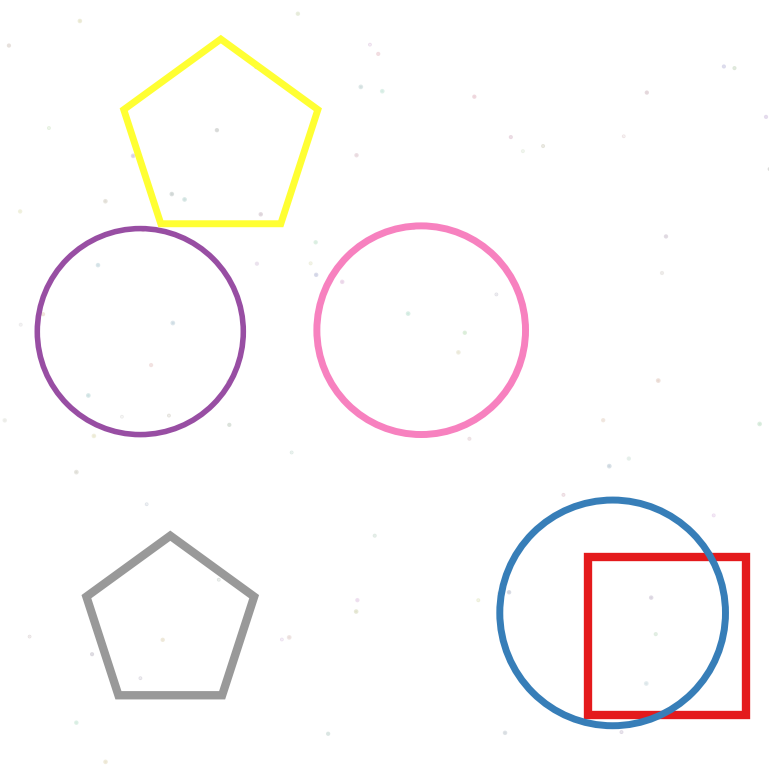[{"shape": "square", "thickness": 3, "radius": 0.51, "center": [0.866, 0.174]}, {"shape": "circle", "thickness": 2.5, "radius": 0.73, "center": [0.796, 0.204]}, {"shape": "circle", "thickness": 2, "radius": 0.67, "center": [0.182, 0.569]}, {"shape": "pentagon", "thickness": 2.5, "radius": 0.66, "center": [0.287, 0.817]}, {"shape": "circle", "thickness": 2.5, "radius": 0.68, "center": [0.547, 0.571]}, {"shape": "pentagon", "thickness": 3, "radius": 0.57, "center": [0.221, 0.19]}]